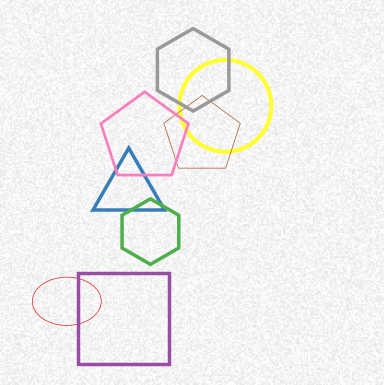[{"shape": "oval", "thickness": 0.5, "radius": 0.45, "center": [0.174, 0.217]}, {"shape": "triangle", "thickness": 2.5, "radius": 0.54, "center": [0.334, 0.508]}, {"shape": "hexagon", "thickness": 2.5, "radius": 0.43, "center": [0.391, 0.398]}, {"shape": "square", "thickness": 2.5, "radius": 0.59, "center": [0.321, 0.172]}, {"shape": "circle", "thickness": 3, "radius": 0.6, "center": [0.585, 0.725]}, {"shape": "pentagon", "thickness": 0.5, "radius": 0.52, "center": [0.525, 0.648]}, {"shape": "pentagon", "thickness": 2, "radius": 0.6, "center": [0.376, 0.642]}, {"shape": "hexagon", "thickness": 2.5, "radius": 0.54, "center": [0.502, 0.819]}]